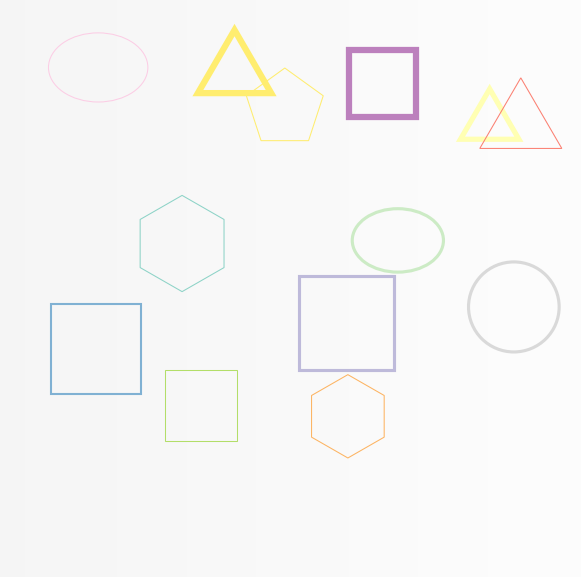[{"shape": "hexagon", "thickness": 0.5, "radius": 0.42, "center": [0.313, 0.577]}, {"shape": "triangle", "thickness": 2.5, "radius": 0.29, "center": [0.842, 0.787]}, {"shape": "square", "thickness": 1.5, "radius": 0.41, "center": [0.596, 0.44]}, {"shape": "triangle", "thickness": 0.5, "radius": 0.41, "center": [0.896, 0.783]}, {"shape": "square", "thickness": 1, "radius": 0.39, "center": [0.165, 0.395]}, {"shape": "hexagon", "thickness": 0.5, "radius": 0.36, "center": [0.598, 0.278]}, {"shape": "square", "thickness": 0.5, "radius": 0.31, "center": [0.346, 0.297]}, {"shape": "oval", "thickness": 0.5, "radius": 0.43, "center": [0.169, 0.882]}, {"shape": "circle", "thickness": 1.5, "radius": 0.39, "center": [0.884, 0.468]}, {"shape": "square", "thickness": 3, "radius": 0.29, "center": [0.658, 0.855]}, {"shape": "oval", "thickness": 1.5, "radius": 0.39, "center": [0.684, 0.583]}, {"shape": "triangle", "thickness": 3, "radius": 0.36, "center": [0.403, 0.874]}, {"shape": "pentagon", "thickness": 0.5, "radius": 0.35, "center": [0.49, 0.812]}]